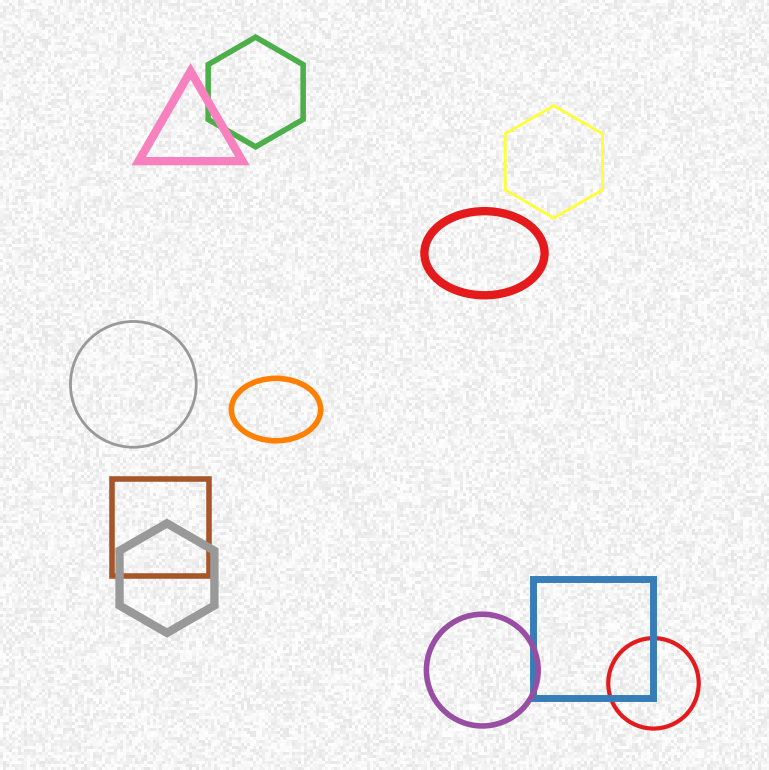[{"shape": "oval", "thickness": 3, "radius": 0.39, "center": [0.629, 0.671]}, {"shape": "circle", "thickness": 1.5, "radius": 0.29, "center": [0.849, 0.113]}, {"shape": "square", "thickness": 2.5, "radius": 0.39, "center": [0.77, 0.171]}, {"shape": "hexagon", "thickness": 2, "radius": 0.36, "center": [0.332, 0.881]}, {"shape": "circle", "thickness": 2, "radius": 0.36, "center": [0.626, 0.13]}, {"shape": "oval", "thickness": 2, "radius": 0.29, "center": [0.358, 0.468]}, {"shape": "hexagon", "thickness": 1, "radius": 0.36, "center": [0.719, 0.79]}, {"shape": "square", "thickness": 2, "radius": 0.32, "center": [0.208, 0.314]}, {"shape": "triangle", "thickness": 3, "radius": 0.39, "center": [0.247, 0.83]}, {"shape": "hexagon", "thickness": 3, "radius": 0.36, "center": [0.217, 0.249]}, {"shape": "circle", "thickness": 1, "radius": 0.41, "center": [0.173, 0.501]}]